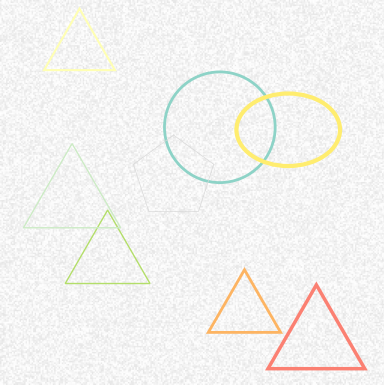[{"shape": "circle", "thickness": 2, "radius": 0.72, "center": [0.571, 0.669]}, {"shape": "triangle", "thickness": 1.5, "radius": 0.53, "center": [0.206, 0.871]}, {"shape": "triangle", "thickness": 2.5, "radius": 0.73, "center": [0.822, 0.115]}, {"shape": "triangle", "thickness": 2, "radius": 0.54, "center": [0.635, 0.191]}, {"shape": "triangle", "thickness": 1, "radius": 0.64, "center": [0.28, 0.327]}, {"shape": "pentagon", "thickness": 0.5, "radius": 0.55, "center": [0.451, 0.539]}, {"shape": "triangle", "thickness": 1, "radius": 0.73, "center": [0.187, 0.481]}, {"shape": "oval", "thickness": 3, "radius": 0.67, "center": [0.749, 0.663]}]